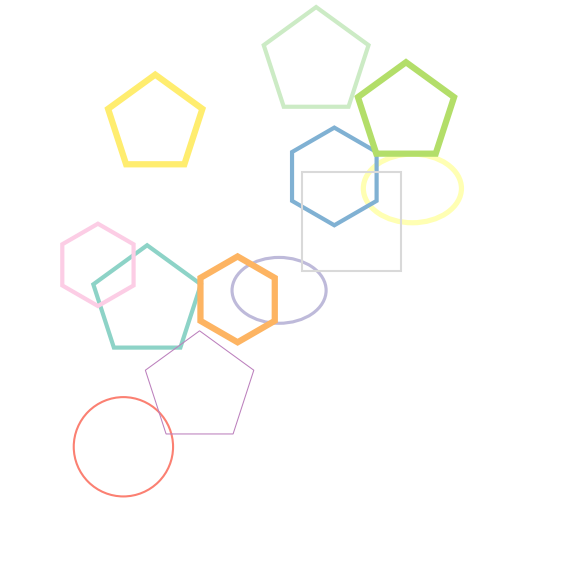[{"shape": "pentagon", "thickness": 2, "radius": 0.49, "center": [0.255, 0.476]}, {"shape": "oval", "thickness": 2.5, "radius": 0.42, "center": [0.714, 0.673]}, {"shape": "oval", "thickness": 1.5, "radius": 0.41, "center": [0.483, 0.496]}, {"shape": "circle", "thickness": 1, "radius": 0.43, "center": [0.214, 0.225]}, {"shape": "hexagon", "thickness": 2, "radius": 0.42, "center": [0.579, 0.694]}, {"shape": "hexagon", "thickness": 3, "radius": 0.37, "center": [0.411, 0.481]}, {"shape": "pentagon", "thickness": 3, "radius": 0.44, "center": [0.703, 0.804]}, {"shape": "hexagon", "thickness": 2, "radius": 0.36, "center": [0.17, 0.54]}, {"shape": "square", "thickness": 1, "radius": 0.43, "center": [0.609, 0.616]}, {"shape": "pentagon", "thickness": 0.5, "radius": 0.49, "center": [0.346, 0.328]}, {"shape": "pentagon", "thickness": 2, "radius": 0.48, "center": [0.547, 0.891]}, {"shape": "pentagon", "thickness": 3, "radius": 0.43, "center": [0.269, 0.784]}]